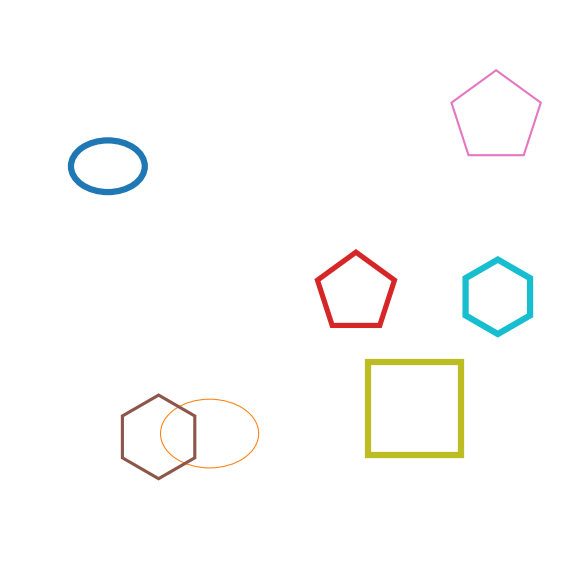[{"shape": "oval", "thickness": 3, "radius": 0.32, "center": [0.187, 0.711]}, {"shape": "oval", "thickness": 0.5, "radius": 0.42, "center": [0.363, 0.248]}, {"shape": "pentagon", "thickness": 2.5, "radius": 0.35, "center": [0.616, 0.492]}, {"shape": "hexagon", "thickness": 1.5, "radius": 0.36, "center": [0.275, 0.243]}, {"shape": "pentagon", "thickness": 1, "radius": 0.41, "center": [0.859, 0.796]}, {"shape": "square", "thickness": 3, "radius": 0.4, "center": [0.718, 0.292]}, {"shape": "hexagon", "thickness": 3, "radius": 0.32, "center": [0.862, 0.485]}]